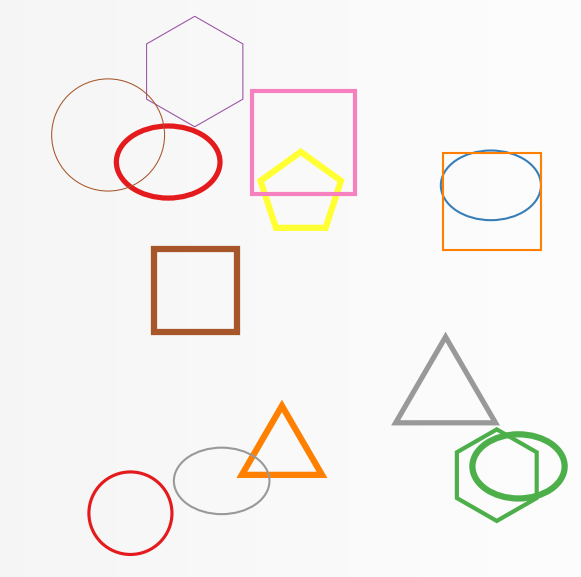[{"shape": "oval", "thickness": 2.5, "radius": 0.45, "center": [0.289, 0.719]}, {"shape": "circle", "thickness": 1.5, "radius": 0.36, "center": [0.224, 0.11]}, {"shape": "oval", "thickness": 1, "radius": 0.43, "center": [0.845, 0.678]}, {"shape": "hexagon", "thickness": 2, "radius": 0.4, "center": [0.855, 0.176]}, {"shape": "oval", "thickness": 3, "radius": 0.4, "center": [0.892, 0.192]}, {"shape": "hexagon", "thickness": 0.5, "radius": 0.48, "center": [0.335, 0.875]}, {"shape": "square", "thickness": 1, "radius": 0.42, "center": [0.846, 0.65]}, {"shape": "triangle", "thickness": 3, "radius": 0.4, "center": [0.485, 0.217]}, {"shape": "pentagon", "thickness": 3, "radius": 0.36, "center": [0.517, 0.663]}, {"shape": "square", "thickness": 3, "radius": 0.36, "center": [0.336, 0.496]}, {"shape": "circle", "thickness": 0.5, "radius": 0.49, "center": [0.186, 0.765]}, {"shape": "square", "thickness": 2, "radius": 0.44, "center": [0.522, 0.752]}, {"shape": "oval", "thickness": 1, "radius": 0.41, "center": [0.381, 0.166]}, {"shape": "triangle", "thickness": 2.5, "radius": 0.5, "center": [0.767, 0.317]}]